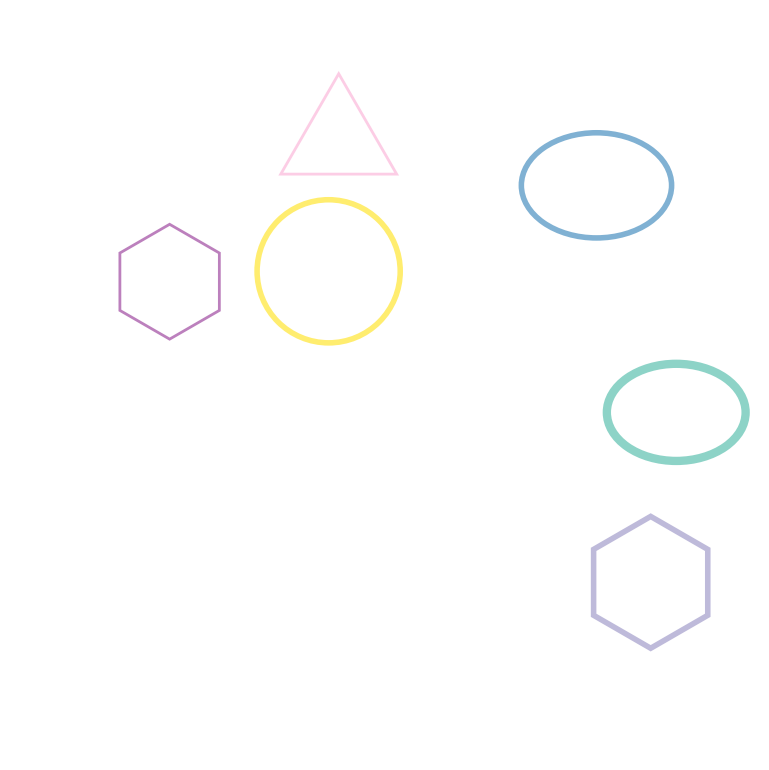[{"shape": "oval", "thickness": 3, "radius": 0.45, "center": [0.878, 0.464]}, {"shape": "hexagon", "thickness": 2, "radius": 0.43, "center": [0.845, 0.244]}, {"shape": "oval", "thickness": 2, "radius": 0.49, "center": [0.775, 0.759]}, {"shape": "triangle", "thickness": 1, "radius": 0.43, "center": [0.44, 0.817]}, {"shape": "hexagon", "thickness": 1, "radius": 0.37, "center": [0.22, 0.634]}, {"shape": "circle", "thickness": 2, "radius": 0.46, "center": [0.427, 0.648]}]